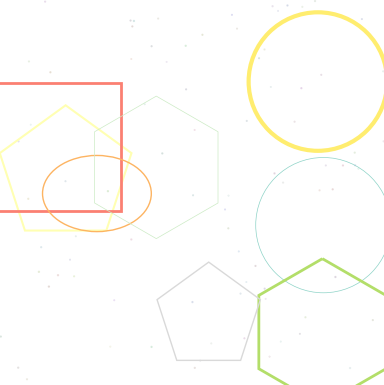[{"shape": "circle", "thickness": 0.5, "radius": 0.88, "center": [0.84, 0.415]}, {"shape": "pentagon", "thickness": 1.5, "radius": 0.9, "center": [0.17, 0.547]}, {"shape": "square", "thickness": 2, "radius": 0.84, "center": [0.147, 0.618]}, {"shape": "oval", "thickness": 1, "radius": 0.71, "center": [0.252, 0.497]}, {"shape": "hexagon", "thickness": 2, "radius": 0.95, "center": [0.837, 0.137]}, {"shape": "pentagon", "thickness": 1, "radius": 0.71, "center": [0.542, 0.178]}, {"shape": "hexagon", "thickness": 0.5, "radius": 0.93, "center": [0.406, 0.565]}, {"shape": "circle", "thickness": 3, "radius": 0.9, "center": [0.826, 0.788]}]